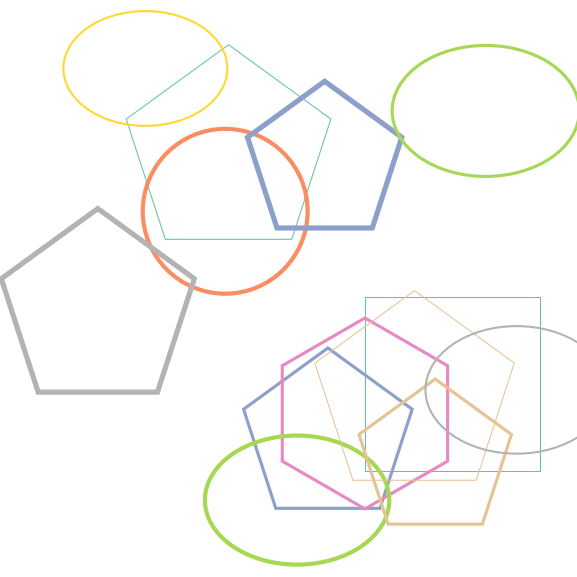[{"shape": "pentagon", "thickness": 0.5, "radius": 0.93, "center": [0.396, 0.735]}, {"shape": "square", "thickness": 0.5, "radius": 0.76, "center": [0.783, 0.334]}, {"shape": "circle", "thickness": 2, "radius": 0.71, "center": [0.39, 0.633]}, {"shape": "pentagon", "thickness": 1.5, "radius": 0.77, "center": [0.568, 0.243]}, {"shape": "pentagon", "thickness": 2.5, "radius": 0.7, "center": [0.562, 0.718]}, {"shape": "hexagon", "thickness": 1.5, "radius": 0.83, "center": [0.632, 0.283]}, {"shape": "oval", "thickness": 2, "radius": 0.8, "center": [0.514, 0.133]}, {"shape": "oval", "thickness": 1.5, "radius": 0.81, "center": [0.841, 0.807]}, {"shape": "oval", "thickness": 1, "radius": 0.71, "center": [0.252, 0.881]}, {"shape": "pentagon", "thickness": 0.5, "radius": 0.91, "center": [0.718, 0.314]}, {"shape": "pentagon", "thickness": 1.5, "radius": 0.69, "center": [0.754, 0.204]}, {"shape": "pentagon", "thickness": 2.5, "radius": 0.88, "center": [0.169, 0.462]}, {"shape": "oval", "thickness": 1, "radius": 0.79, "center": [0.895, 0.324]}]